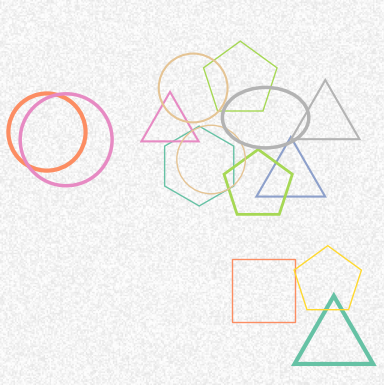[{"shape": "hexagon", "thickness": 1, "radius": 0.52, "center": [0.517, 0.569]}, {"shape": "triangle", "thickness": 3, "radius": 0.59, "center": [0.867, 0.114]}, {"shape": "circle", "thickness": 3, "radius": 0.5, "center": [0.122, 0.657]}, {"shape": "square", "thickness": 1, "radius": 0.41, "center": [0.684, 0.245]}, {"shape": "triangle", "thickness": 1.5, "radius": 0.52, "center": [0.755, 0.541]}, {"shape": "circle", "thickness": 2.5, "radius": 0.6, "center": [0.172, 0.637]}, {"shape": "triangle", "thickness": 1.5, "radius": 0.43, "center": [0.442, 0.676]}, {"shape": "pentagon", "thickness": 1, "radius": 0.5, "center": [0.624, 0.793]}, {"shape": "pentagon", "thickness": 2, "radius": 0.47, "center": [0.671, 0.519]}, {"shape": "pentagon", "thickness": 1, "radius": 0.46, "center": [0.851, 0.27]}, {"shape": "circle", "thickness": 1, "radius": 0.45, "center": [0.548, 0.586]}, {"shape": "circle", "thickness": 1.5, "radius": 0.45, "center": [0.502, 0.771]}, {"shape": "triangle", "thickness": 1.5, "radius": 0.51, "center": [0.845, 0.69]}, {"shape": "oval", "thickness": 2.5, "radius": 0.56, "center": [0.69, 0.694]}]